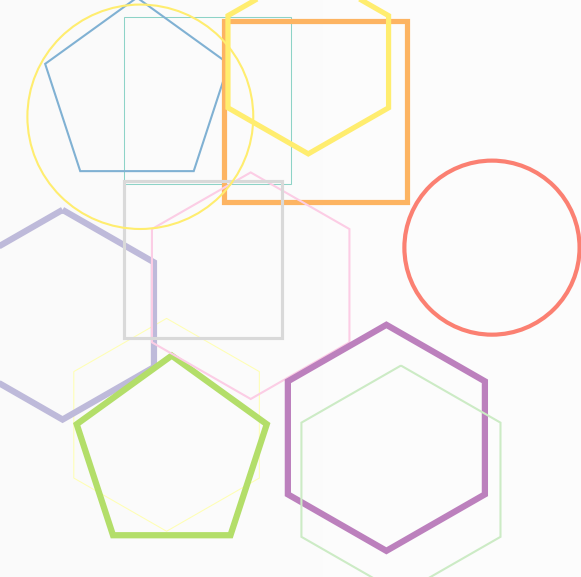[{"shape": "square", "thickness": 0.5, "radius": 0.72, "center": [0.358, 0.825]}, {"shape": "hexagon", "thickness": 0.5, "radius": 0.92, "center": [0.287, 0.264]}, {"shape": "hexagon", "thickness": 3, "radius": 0.91, "center": [0.108, 0.454]}, {"shape": "circle", "thickness": 2, "radius": 0.75, "center": [0.846, 0.57]}, {"shape": "pentagon", "thickness": 1, "radius": 0.83, "center": [0.236, 0.837]}, {"shape": "square", "thickness": 2.5, "radius": 0.78, "center": [0.543, 0.806]}, {"shape": "pentagon", "thickness": 3, "radius": 0.86, "center": [0.295, 0.211]}, {"shape": "hexagon", "thickness": 1, "radius": 0.98, "center": [0.431, 0.504]}, {"shape": "square", "thickness": 1.5, "radius": 0.68, "center": [0.349, 0.55]}, {"shape": "hexagon", "thickness": 3, "radius": 0.98, "center": [0.665, 0.241]}, {"shape": "hexagon", "thickness": 1, "radius": 0.99, "center": [0.69, 0.168]}, {"shape": "circle", "thickness": 1, "radius": 0.97, "center": [0.241, 0.797]}, {"shape": "hexagon", "thickness": 2.5, "radius": 0.8, "center": [0.53, 0.892]}]